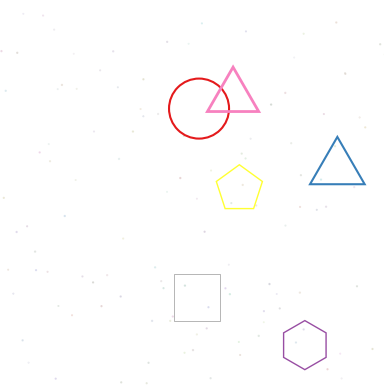[{"shape": "circle", "thickness": 1.5, "radius": 0.39, "center": [0.517, 0.718]}, {"shape": "triangle", "thickness": 1.5, "radius": 0.41, "center": [0.876, 0.562]}, {"shape": "hexagon", "thickness": 1, "radius": 0.32, "center": [0.792, 0.104]}, {"shape": "pentagon", "thickness": 1, "radius": 0.31, "center": [0.622, 0.509]}, {"shape": "triangle", "thickness": 2, "radius": 0.38, "center": [0.605, 0.749]}, {"shape": "square", "thickness": 0.5, "radius": 0.3, "center": [0.512, 0.227]}]